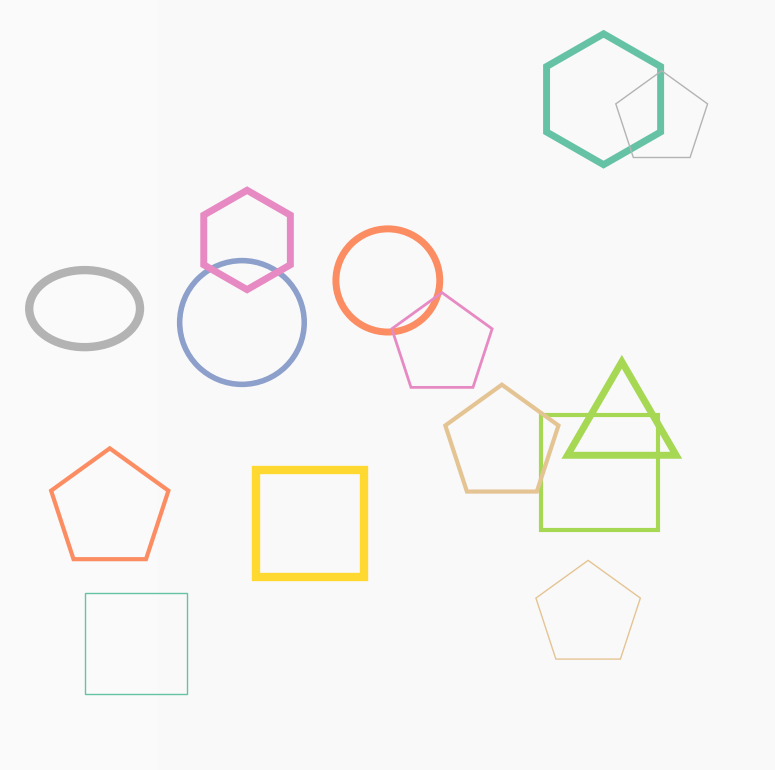[{"shape": "hexagon", "thickness": 2.5, "radius": 0.42, "center": [0.779, 0.871]}, {"shape": "square", "thickness": 0.5, "radius": 0.33, "center": [0.176, 0.165]}, {"shape": "circle", "thickness": 2.5, "radius": 0.34, "center": [0.5, 0.636]}, {"shape": "pentagon", "thickness": 1.5, "radius": 0.4, "center": [0.142, 0.338]}, {"shape": "circle", "thickness": 2, "radius": 0.4, "center": [0.312, 0.581]}, {"shape": "pentagon", "thickness": 1, "radius": 0.34, "center": [0.57, 0.552]}, {"shape": "hexagon", "thickness": 2.5, "radius": 0.32, "center": [0.319, 0.688]}, {"shape": "triangle", "thickness": 2.5, "radius": 0.4, "center": [0.802, 0.449]}, {"shape": "square", "thickness": 1.5, "radius": 0.37, "center": [0.774, 0.387]}, {"shape": "square", "thickness": 3, "radius": 0.35, "center": [0.4, 0.32]}, {"shape": "pentagon", "thickness": 1.5, "radius": 0.38, "center": [0.648, 0.424]}, {"shape": "pentagon", "thickness": 0.5, "radius": 0.35, "center": [0.759, 0.201]}, {"shape": "pentagon", "thickness": 0.5, "radius": 0.31, "center": [0.854, 0.846]}, {"shape": "oval", "thickness": 3, "radius": 0.36, "center": [0.109, 0.599]}]